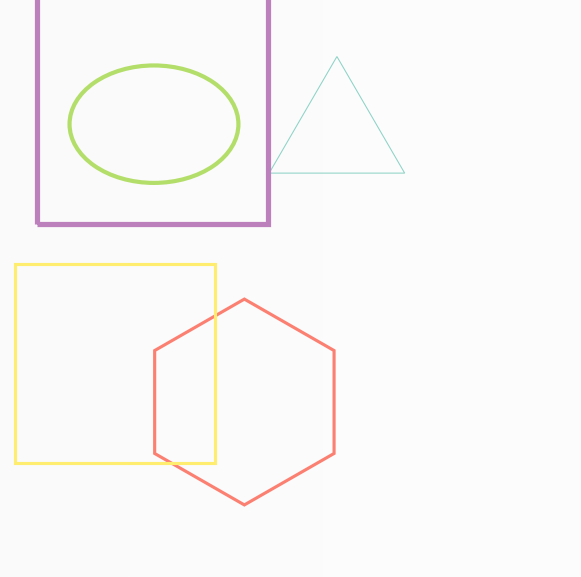[{"shape": "triangle", "thickness": 0.5, "radius": 0.67, "center": [0.58, 0.767]}, {"shape": "hexagon", "thickness": 1.5, "radius": 0.89, "center": [0.42, 0.303]}, {"shape": "oval", "thickness": 2, "radius": 0.73, "center": [0.265, 0.784]}, {"shape": "square", "thickness": 2.5, "radius": 0.99, "center": [0.263, 0.81]}, {"shape": "square", "thickness": 1.5, "radius": 0.86, "center": [0.198, 0.37]}]